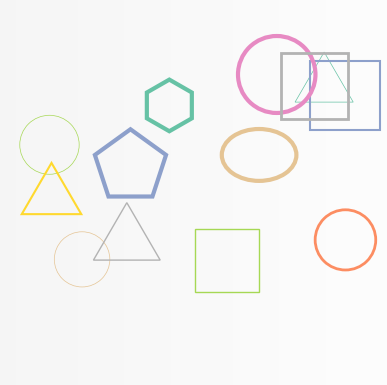[{"shape": "triangle", "thickness": 0.5, "radius": 0.43, "center": [0.837, 0.778]}, {"shape": "hexagon", "thickness": 3, "radius": 0.34, "center": [0.437, 0.726]}, {"shape": "circle", "thickness": 2, "radius": 0.39, "center": [0.891, 0.377]}, {"shape": "pentagon", "thickness": 3, "radius": 0.48, "center": [0.337, 0.568]}, {"shape": "square", "thickness": 1.5, "radius": 0.45, "center": [0.891, 0.753]}, {"shape": "circle", "thickness": 3, "radius": 0.5, "center": [0.714, 0.807]}, {"shape": "square", "thickness": 1, "radius": 0.41, "center": [0.586, 0.324]}, {"shape": "circle", "thickness": 0.5, "radius": 0.38, "center": [0.128, 0.624]}, {"shape": "triangle", "thickness": 1.5, "radius": 0.44, "center": [0.133, 0.488]}, {"shape": "oval", "thickness": 3, "radius": 0.48, "center": [0.669, 0.598]}, {"shape": "circle", "thickness": 0.5, "radius": 0.36, "center": [0.212, 0.326]}, {"shape": "square", "thickness": 2, "radius": 0.43, "center": [0.811, 0.777]}, {"shape": "triangle", "thickness": 1, "radius": 0.5, "center": [0.327, 0.374]}]